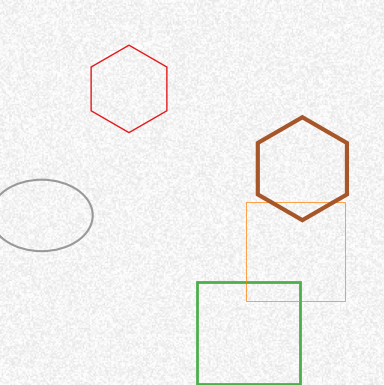[{"shape": "hexagon", "thickness": 1, "radius": 0.57, "center": [0.335, 0.769]}, {"shape": "square", "thickness": 2, "radius": 0.67, "center": [0.646, 0.136]}, {"shape": "square", "thickness": 0.5, "radius": 0.64, "center": [0.768, 0.348]}, {"shape": "hexagon", "thickness": 3, "radius": 0.67, "center": [0.785, 0.562]}, {"shape": "oval", "thickness": 1.5, "radius": 0.66, "center": [0.108, 0.44]}]